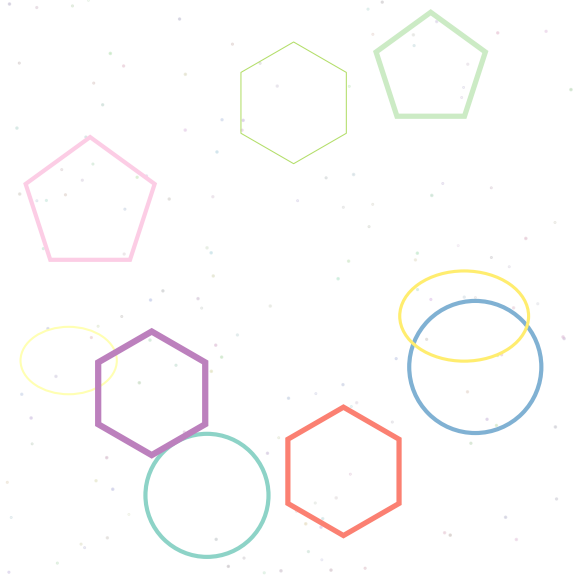[{"shape": "circle", "thickness": 2, "radius": 0.53, "center": [0.358, 0.141]}, {"shape": "oval", "thickness": 1, "radius": 0.42, "center": [0.119, 0.375]}, {"shape": "hexagon", "thickness": 2.5, "radius": 0.56, "center": [0.595, 0.183]}, {"shape": "circle", "thickness": 2, "radius": 0.57, "center": [0.823, 0.364]}, {"shape": "hexagon", "thickness": 0.5, "radius": 0.53, "center": [0.508, 0.821]}, {"shape": "pentagon", "thickness": 2, "radius": 0.59, "center": [0.156, 0.644]}, {"shape": "hexagon", "thickness": 3, "radius": 0.54, "center": [0.263, 0.318]}, {"shape": "pentagon", "thickness": 2.5, "radius": 0.5, "center": [0.746, 0.878]}, {"shape": "oval", "thickness": 1.5, "radius": 0.56, "center": [0.804, 0.452]}]